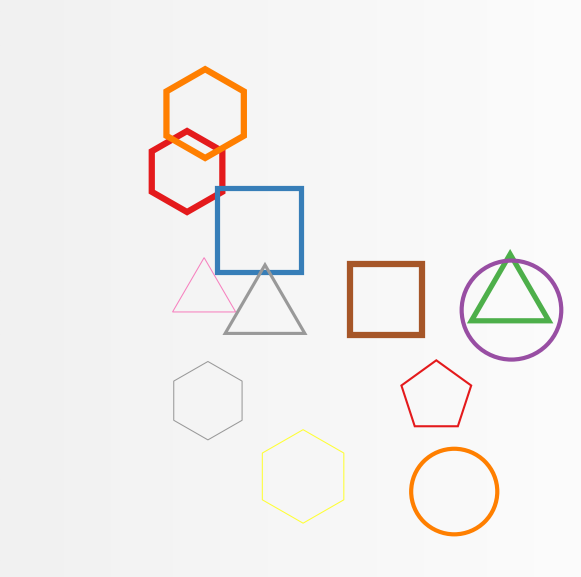[{"shape": "hexagon", "thickness": 3, "radius": 0.35, "center": [0.322, 0.702]}, {"shape": "pentagon", "thickness": 1, "radius": 0.32, "center": [0.751, 0.312]}, {"shape": "square", "thickness": 2.5, "radius": 0.36, "center": [0.445, 0.601]}, {"shape": "triangle", "thickness": 2.5, "radius": 0.38, "center": [0.878, 0.482]}, {"shape": "circle", "thickness": 2, "radius": 0.43, "center": [0.88, 0.462]}, {"shape": "circle", "thickness": 2, "radius": 0.37, "center": [0.781, 0.148]}, {"shape": "hexagon", "thickness": 3, "radius": 0.38, "center": [0.353, 0.802]}, {"shape": "hexagon", "thickness": 0.5, "radius": 0.4, "center": [0.521, 0.174]}, {"shape": "square", "thickness": 3, "radius": 0.31, "center": [0.664, 0.481]}, {"shape": "triangle", "thickness": 0.5, "radius": 0.31, "center": [0.351, 0.49]}, {"shape": "triangle", "thickness": 1.5, "radius": 0.4, "center": [0.456, 0.461]}, {"shape": "hexagon", "thickness": 0.5, "radius": 0.34, "center": [0.358, 0.305]}]